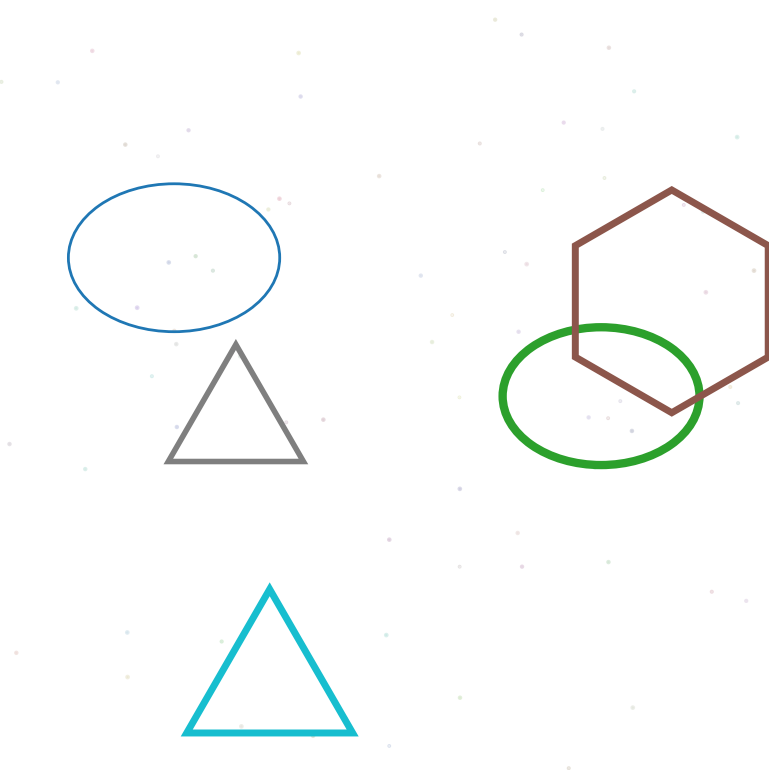[{"shape": "oval", "thickness": 1, "radius": 0.69, "center": [0.226, 0.665]}, {"shape": "oval", "thickness": 3, "radius": 0.64, "center": [0.781, 0.486]}, {"shape": "hexagon", "thickness": 2.5, "radius": 0.72, "center": [0.872, 0.609]}, {"shape": "triangle", "thickness": 2, "radius": 0.51, "center": [0.306, 0.451]}, {"shape": "triangle", "thickness": 2.5, "radius": 0.62, "center": [0.35, 0.11]}]